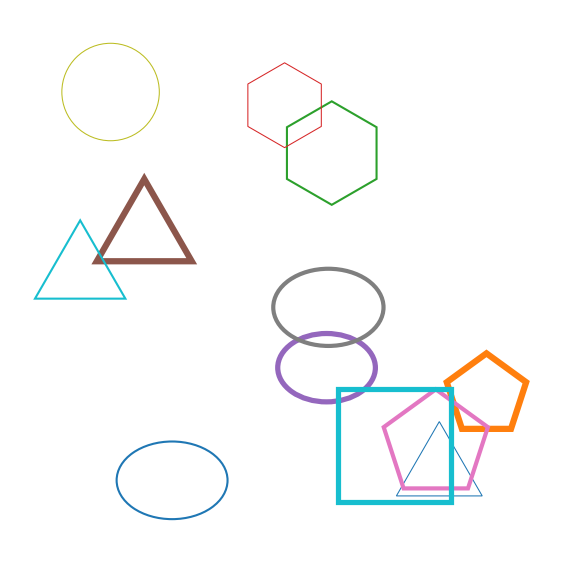[{"shape": "oval", "thickness": 1, "radius": 0.48, "center": [0.298, 0.167]}, {"shape": "triangle", "thickness": 0.5, "radius": 0.43, "center": [0.761, 0.183]}, {"shape": "pentagon", "thickness": 3, "radius": 0.36, "center": [0.842, 0.315]}, {"shape": "hexagon", "thickness": 1, "radius": 0.45, "center": [0.574, 0.734]}, {"shape": "hexagon", "thickness": 0.5, "radius": 0.37, "center": [0.493, 0.817]}, {"shape": "oval", "thickness": 2.5, "radius": 0.42, "center": [0.565, 0.362]}, {"shape": "triangle", "thickness": 3, "radius": 0.47, "center": [0.25, 0.594]}, {"shape": "pentagon", "thickness": 2, "radius": 0.47, "center": [0.755, 0.23]}, {"shape": "oval", "thickness": 2, "radius": 0.48, "center": [0.569, 0.467]}, {"shape": "circle", "thickness": 0.5, "radius": 0.42, "center": [0.191, 0.84]}, {"shape": "square", "thickness": 2.5, "radius": 0.49, "center": [0.683, 0.227]}, {"shape": "triangle", "thickness": 1, "radius": 0.45, "center": [0.139, 0.527]}]